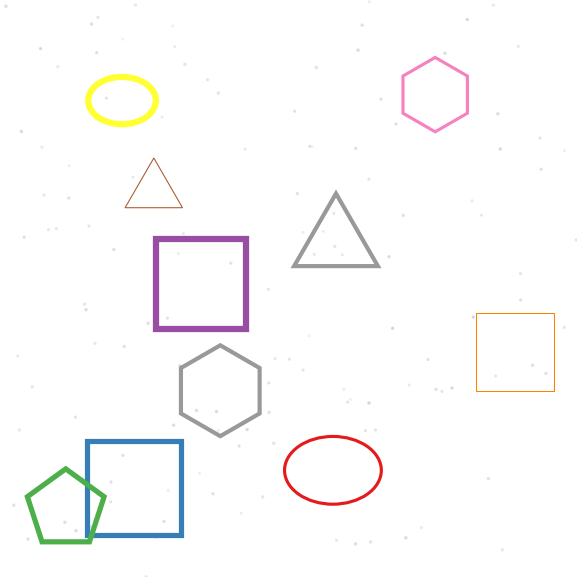[{"shape": "oval", "thickness": 1.5, "radius": 0.42, "center": [0.577, 0.185]}, {"shape": "square", "thickness": 2.5, "radius": 0.41, "center": [0.232, 0.154]}, {"shape": "pentagon", "thickness": 2.5, "radius": 0.35, "center": [0.114, 0.117]}, {"shape": "square", "thickness": 3, "radius": 0.39, "center": [0.348, 0.508]}, {"shape": "square", "thickness": 0.5, "radius": 0.34, "center": [0.892, 0.39]}, {"shape": "oval", "thickness": 3, "radius": 0.29, "center": [0.211, 0.825]}, {"shape": "triangle", "thickness": 0.5, "radius": 0.29, "center": [0.266, 0.668]}, {"shape": "hexagon", "thickness": 1.5, "radius": 0.32, "center": [0.754, 0.835]}, {"shape": "triangle", "thickness": 2, "radius": 0.42, "center": [0.582, 0.58]}, {"shape": "hexagon", "thickness": 2, "radius": 0.39, "center": [0.381, 0.323]}]